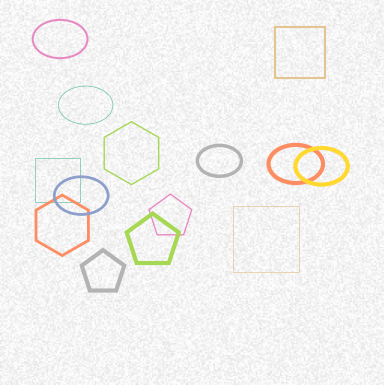[{"shape": "oval", "thickness": 0.5, "radius": 0.35, "center": [0.222, 0.727]}, {"shape": "square", "thickness": 0.5, "radius": 0.29, "center": [0.149, 0.533]}, {"shape": "hexagon", "thickness": 2, "radius": 0.39, "center": [0.162, 0.415]}, {"shape": "oval", "thickness": 3, "radius": 0.35, "center": [0.768, 0.574]}, {"shape": "oval", "thickness": 2, "radius": 0.35, "center": [0.211, 0.492]}, {"shape": "oval", "thickness": 1.5, "radius": 0.36, "center": [0.156, 0.899]}, {"shape": "pentagon", "thickness": 1, "radius": 0.29, "center": [0.443, 0.437]}, {"shape": "hexagon", "thickness": 1, "radius": 0.41, "center": [0.341, 0.602]}, {"shape": "pentagon", "thickness": 3, "radius": 0.36, "center": [0.397, 0.374]}, {"shape": "oval", "thickness": 3, "radius": 0.34, "center": [0.835, 0.568]}, {"shape": "square", "thickness": 1.5, "radius": 0.33, "center": [0.779, 0.864]}, {"shape": "square", "thickness": 0.5, "radius": 0.43, "center": [0.692, 0.379]}, {"shape": "pentagon", "thickness": 3, "radius": 0.29, "center": [0.268, 0.292]}, {"shape": "oval", "thickness": 2.5, "radius": 0.29, "center": [0.57, 0.582]}]